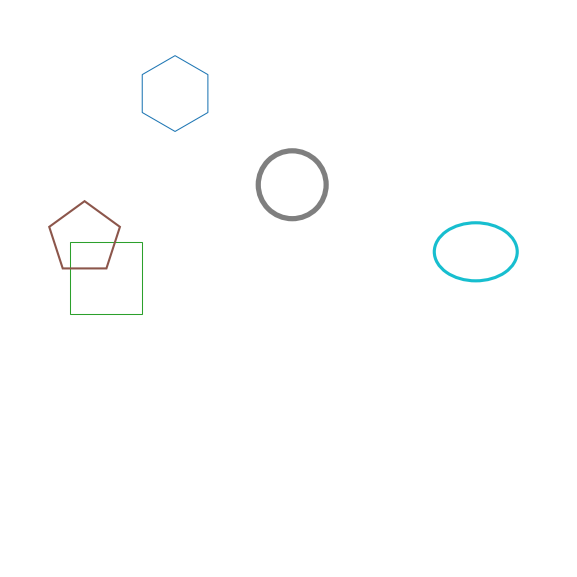[{"shape": "hexagon", "thickness": 0.5, "radius": 0.33, "center": [0.303, 0.837]}, {"shape": "square", "thickness": 0.5, "radius": 0.31, "center": [0.184, 0.517]}, {"shape": "pentagon", "thickness": 1, "radius": 0.32, "center": [0.146, 0.586]}, {"shape": "circle", "thickness": 2.5, "radius": 0.29, "center": [0.506, 0.679]}, {"shape": "oval", "thickness": 1.5, "radius": 0.36, "center": [0.824, 0.563]}]